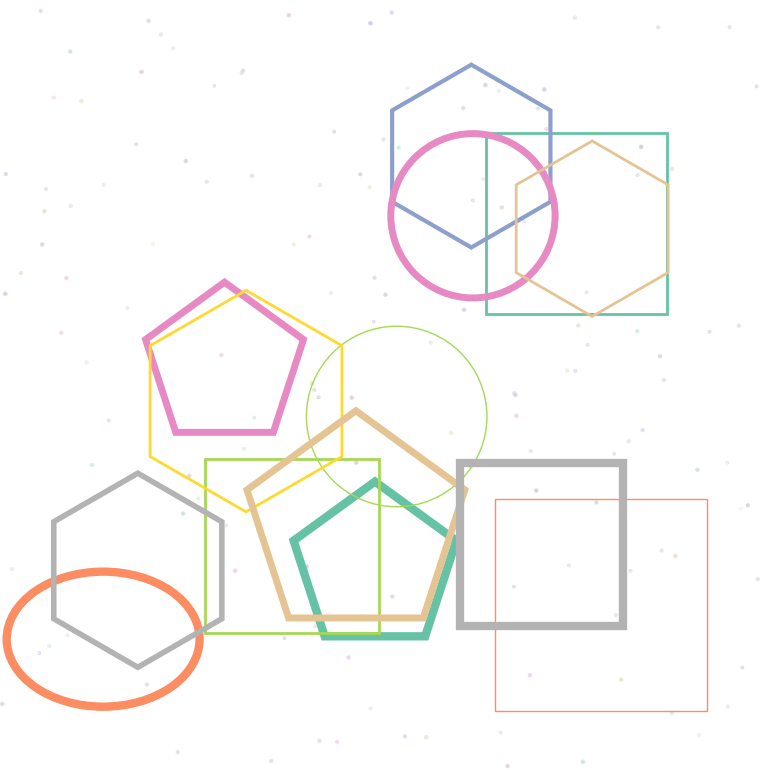[{"shape": "square", "thickness": 1, "radius": 0.59, "center": [0.748, 0.71]}, {"shape": "pentagon", "thickness": 3, "radius": 0.56, "center": [0.487, 0.263]}, {"shape": "oval", "thickness": 3, "radius": 0.63, "center": [0.134, 0.17]}, {"shape": "square", "thickness": 0.5, "radius": 0.69, "center": [0.78, 0.214]}, {"shape": "hexagon", "thickness": 1.5, "radius": 0.59, "center": [0.612, 0.797]}, {"shape": "circle", "thickness": 2.5, "radius": 0.53, "center": [0.614, 0.72]}, {"shape": "pentagon", "thickness": 2.5, "radius": 0.54, "center": [0.292, 0.526]}, {"shape": "circle", "thickness": 0.5, "radius": 0.59, "center": [0.515, 0.459]}, {"shape": "square", "thickness": 1, "radius": 0.56, "center": [0.379, 0.291]}, {"shape": "hexagon", "thickness": 1, "radius": 0.72, "center": [0.32, 0.479]}, {"shape": "pentagon", "thickness": 2.5, "radius": 0.74, "center": [0.462, 0.318]}, {"shape": "hexagon", "thickness": 1, "radius": 0.57, "center": [0.769, 0.703]}, {"shape": "hexagon", "thickness": 2, "radius": 0.63, "center": [0.179, 0.259]}, {"shape": "square", "thickness": 3, "radius": 0.53, "center": [0.703, 0.292]}]